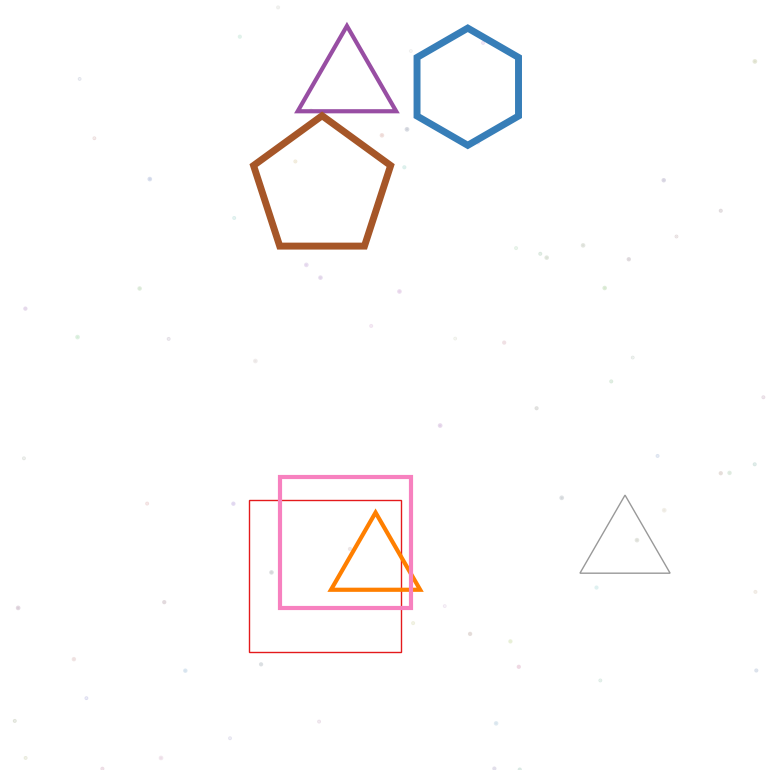[{"shape": "square", "thickness": 0.5, "radius": 0.49, "center": [0.422, 0.252]}, {"shape": "hexagon", "thickness": 2.5, "radius": 0.38, "center": [0.607, 0.887]}, {"shape": "triangle", "thickness": 1.5, "radius": 0.37, "center": [0.451, 0.892]}, {"shape": "triangle", "thickness": 1.5, "radius": 0.33, "center": [0.488, 0.268]}, {"shape": "pentagon", "thickness": 2.5, "radius": 0.47, "center": [0.418, 0.756]}, {"shape": "square", "thickness": 1.5, "radius": 0.42, "center": [0.449, 0.295]}, {"shape": "triangle", "thickness": 0.5, "radius": 0.34, "center": [0.812, 0.289]}]